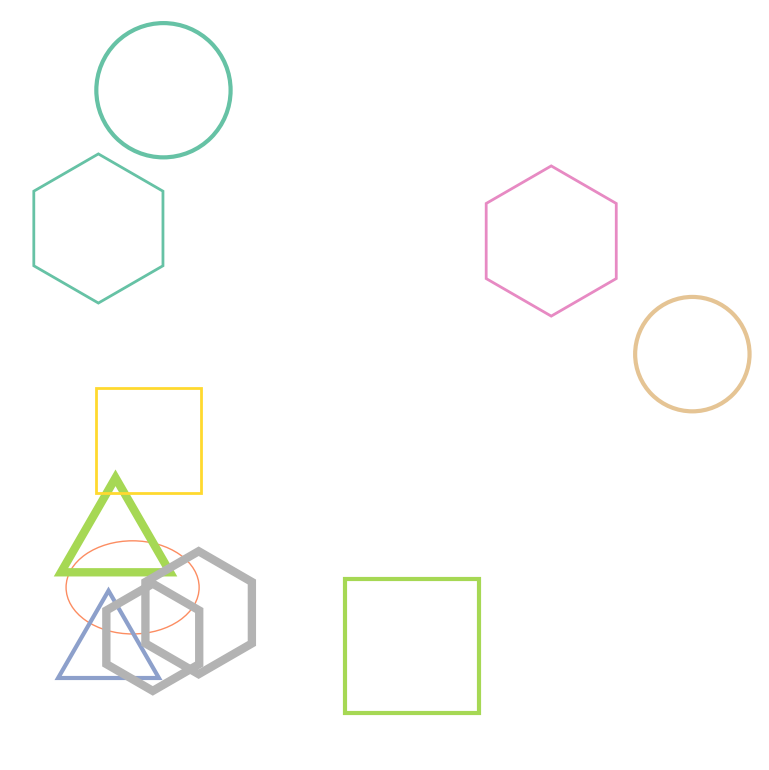[{"shape": "hexagon", "thickness": 1, "radius": 0.48, "center": [0.128, 0.703]}, {"shape": "circle", "thickness": 1.5, "radius": 0.44, "center": [0.212, 0.883]}, {"shape": "oval", "thickness": 0.5, "radius": 0.43, "center": [0.172, 0.237]}, {"shape": "triangle", "thickness": 1.5, "radius": 0.38, "center": [0.141, 0.157]}, {"shape": "hexagon", "thickness": 1, "radius": 0.49, "center": [0.716, 0.687]}, {"shape": "triangle", "thickness": 3, "radius": 0.41, "center": [0.15, 0.298]}, {"shape": "square", "thickness": 1.5, "radius": 0.44, "center": [0.535, 0.161]}, {"shape": "square", "thickness": 1, "radius": 0.34, "center": [0.193, 0.428]}, {"shape": "circle", "thickness": 1.5, "radius": 0.37, "center": [0.899, 0.54]}, {"shape": "hexagon", "thickness": 3, "radius": 0.35, "center": [0.198, 0.172]}, {"shape": "hexagon", "thickness": 3, "radius": 0.4, "center": [0.258, 0.204]}]